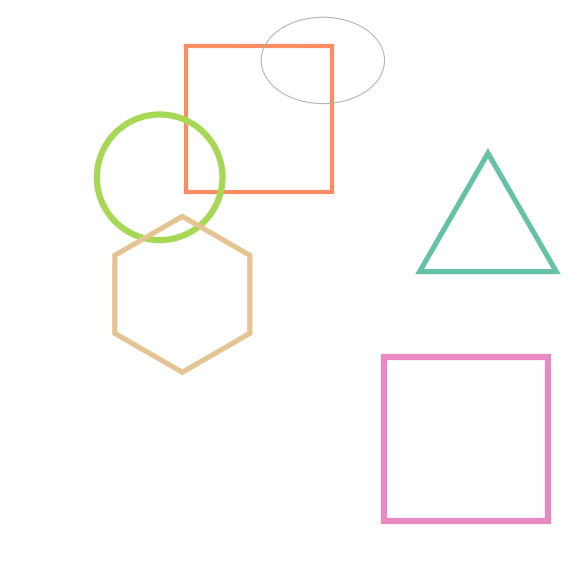[{"shape": "triangle", "thickness": 2.5, "radius": 0.68, "center": [0.845, 0.597]}, {"shape": "square", "thickness": 2, "radius": 0.63, "center": [0.448, 0.793]}, {"shape": "square", "thickness": 3, "radius": 0.71, "center": [0.807, 0.238]}, {"shape": "circle", "thickness": 3, "radius": 0.54, "center": [0.277, 0.692]}, {"shape": "hexagon", "thickness": 2.5, "radius": 0.67, "center": [0.316, 0.489]}, {"shape": "oval", "thickness": 0.5, "radius": 0.53, "center": [0.559, 0.895]}]